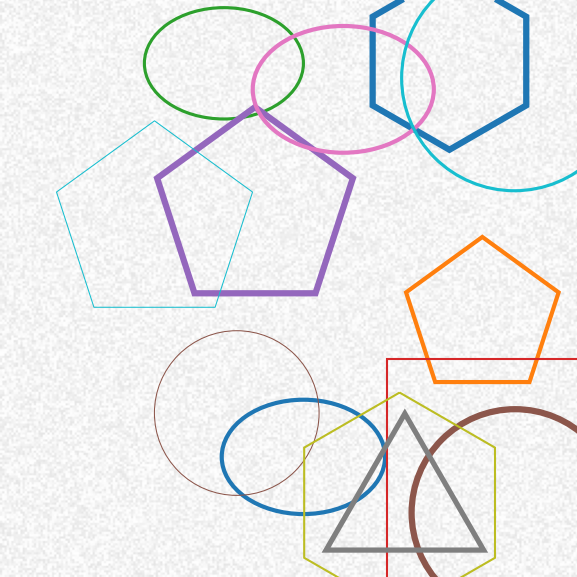[{"shape": "hexagon", "thickness": 3, "radius": 0.77, "center": [0.778, 0.893]}, {"shape": "oval", "thickness": 2, "radius": 0.71, "center": [0.525, 0.208]}, {"shape": "pentagon", "thickness": 2, "radius": 0.69, "center": [0.835, 0.45]}, {"shape": "oval", "thickness": 1.5, "radius": 0.69, "center": [0.388, 0.889]}, {"shape": "square", "thickness": 1, "radius": 0.95, "center": [0.86, 0.186]}, {"shape": "pentagon", "thickness": 3, "radius": 0.89, "center": [0.442, 0.635]}, {"shape": "circle", "thickness": 3, "radius": 0.9, "center": [0.892, 0.111]}, {"shape": "circle", "thickness": 0.5, "radius": 0.71, "center": [0.41, 0.284]}, {"shape": "oval", "thickness": 2, "radius": 0.78, "center": [0.594, 0.844]}, {"shape": "triangle", "thickness": 2.5, "radius": 0.79, "center": [0.701, 0.125]}, {"shape": "hexagon", "thickness": 1, "radius": 0.95, "center": [0.692, 0.129]}, {"shape": "circle", "thickness": 1.5, "radius": 0.98, "center": [0.891, 0.864]}, {"shape": "pentagon", "thickness": 0.5, "radius": 0.89, "center": [0.268, 0.611]}]